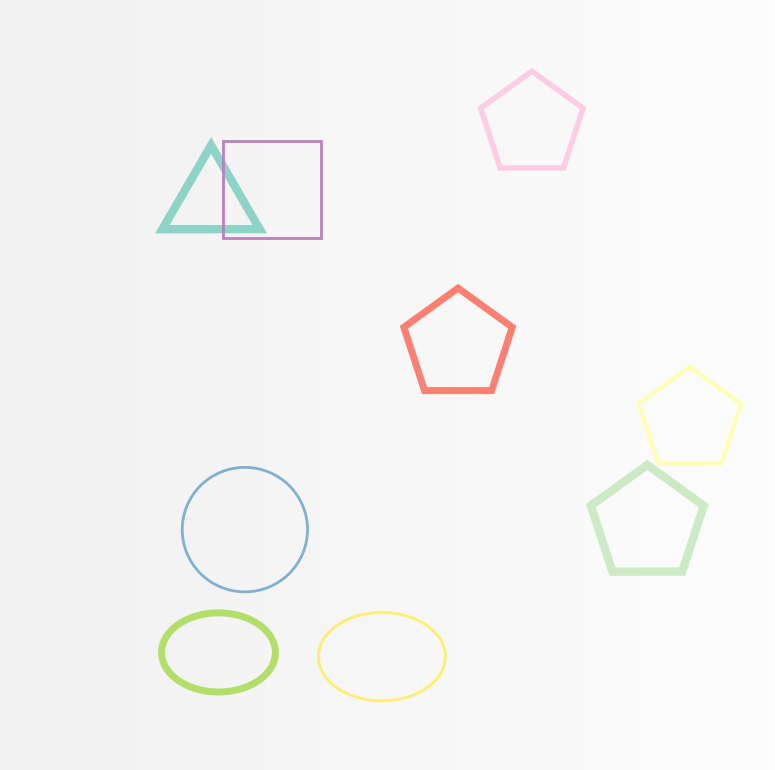[{"shape": "triangle", "thickness": 3, "radius": 0.36, "center": [0.272, 0.739]}, {"shape": "pentagon", "thickness": 1.5, "radius": 0.35, "center": [0.89, 0.454]}, {"shape": "pentagon", "thickness": 2.5, "radius": 0.37, "center": [0.591, 0.552]}, {"shape": "circle", "thickness": 1, "radius": 0.4, "center": [0.316, 0.312]}, {"shape": "oval", "thickness": 2.5, "radius": 0.37, "center": [0.282, 0.153]}, {"shape": "pentagon", "thickness": 2, "radius": 0.35, "center": [0.686, 0.838]}, {"shape": "square", "thickness": 1, "radius": 0.31, "center": [0.351, 0.754]}, {"shape": "pentagon", "thickness": 3, "radius": 0.38, "center": [0.835, 0.32]}, {"shape": "oval", "thickness": 1, "radius": 0.41, "center": [0.493, 0.147]}]